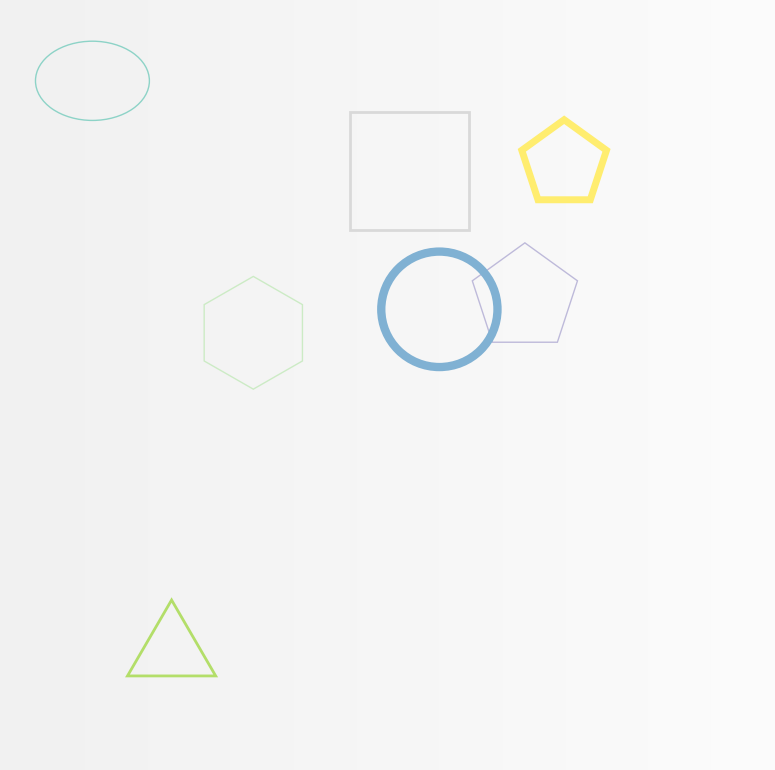[{"shape": "oval", "thickness": 0.5, "radius": 0.37, "center": [0.119, 0.895]}, {"shape": "pentagon", "thickness": 0.5, "radius": 0.36, "center": [0.677, 0.613]}, {"shape": "circle", "thickness": 3, "radius": 0.37, "center": [0.567, 0.598]}, {"shape": "triangle", "thickness": 1, "radius": 0.33, "center": [0.221, 0.155]}, {"shape": "square", "thickness": 1, "radius": 0.38, "center": [0.528, 0.778]}, {"shape": "hexagon", "thickness": 0.5, "radius": 0.37, "center": [0.327, 0.568]}, {"shape": "pentagon", "thickness": 2.5, "radius": 0.29, "center": [0.728, 0.787]}]